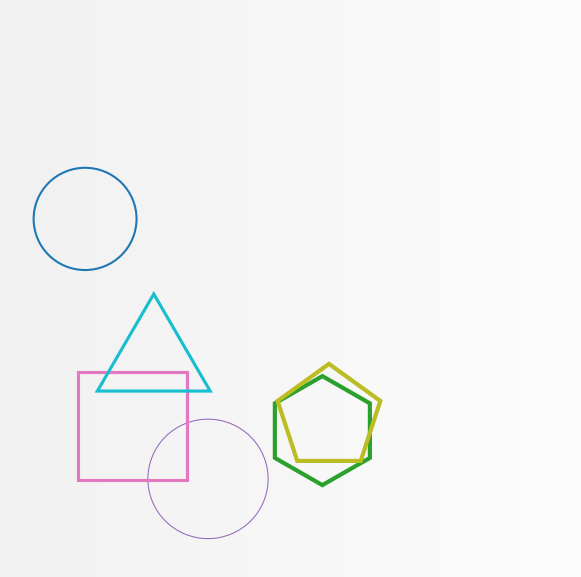[{"shape": "circle", "thickness": 1, "radius": 0.44, "center": [0.146, 0.62]}, {"shape": "hexagon", "thickness": 2, "radius": 0.47, "center": [0.555, 0.253]}, {"shape": "circle", "thickness": 0.5, "radius": 0.52, "center": [0.358, 0.17]}, {"shape": "square", "thickness": 1.5, "radius": 0.47, "center": [0.228, 0.262]}, {"shape": "pentagon", "thickness": 2, "radius": 0.46, "center": [0.566, 0.276]}, {"shape": "triangle", "thickness": 1.5, "radius": 0.56, "center": [0.265, 0.378]}]